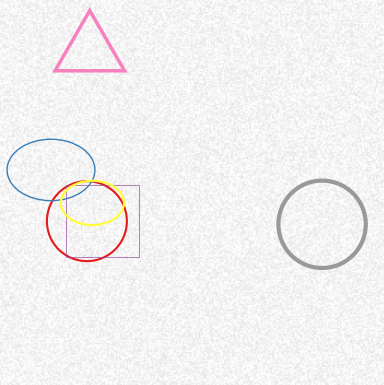[{"shape": "circle", "thickness": 1.5, "radius": 0.52, "center": [0.226, 0.426]}, {"shape": "oval", "thickness": 1, "radius": 0.57, "center": [0.132, 0.559]}, {"shape": "square", "thickness": 0.5, "radius": 0.47, "center": [0.266, 0.426]}, {"shape": "oval", "thickness": 1.5, "radius": 0.41, "center": [0.24, 0.473]}, {"shape": "triangle", "thickness": 2.5, "radius": 0.52, "center": [0.233, 0.868]}, {"shape": "circle", "thickness": 3, "radius": 0.57, "center": [0.837, 0.417]}]